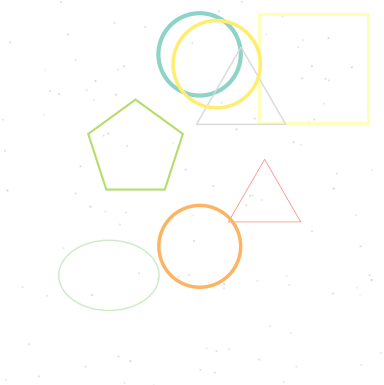[{"shape": "circle", "thickness": 3, "radius": 0.53, "center": [0.518, 0.859]}, {"shape": "square", "thickness": 2, "radius": 0.71, "center": [0.814, 0.822]}, {"shape": "triangle", "thickness": 0.5, "radius": 0.54, "center": [0.687, 0.478]}, {"shape": "circle", "thickness": 2.5, "radius": 0.53, "center": [0.519, 0.36]}, {"shape": "pentagon", "thickness": 1.5, "radius": 0.65, "center": [0.352, 0.612]}, {"shape": "triangle", "thickness": 1, "radius": 0.67, "center": [0.626, 0.744]}, {"shape": "oval", "thickness": 1, "radius": 0.65, "center": [0.283, 0.285]}, {"shape": "circle", "thickness": 2.5, "radius": 0.57, "center": [0.563, 0.833]}]